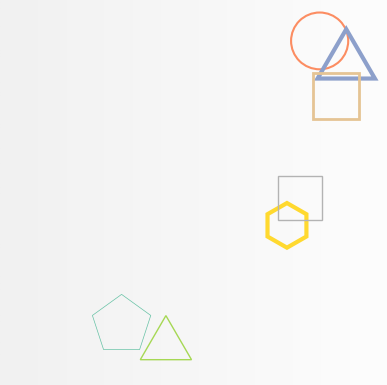[{"shape": "pentagon", "thickness": 0.5, "radius": 0.4, "center": [0.314, 0.156]}, {"shape": "circle", "thickness": 1.5, "radius": 0.37, "center": [0.825, 0.894]}, {"shape": "triangle", "thickness": 3, "radius": 0.43, "center": [0.894, 0.839]}, {"shape": "triangle", "thickness": 1, "radius": 0.38, "center": [0.428, 0.104]}, {"shape": "hexagon", "thickness": 3, "radius": 0.29, "center": [0.741, 0.415]}, {"shape": "square", "thickness": 2, "radius": 0.3, "center": [0.867, 0.751]}, {"shape": "square", "thickness": 1, "radius": 0.29, "center": [0.774, 0.486]}]